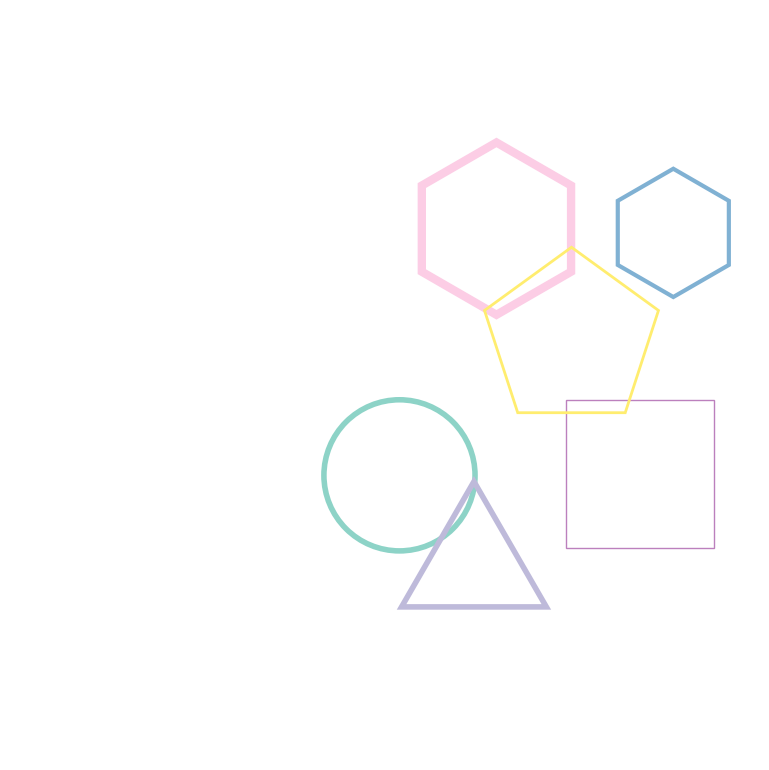[{"shape": "circle", "thickness": 2, "radius": 0.49, "center": [0.519, 0.383]}, {"shape": "triangle", "thickness": 2, "radius": 0.54, "center": [0.616, 0.266]}, {"shape": "hexagon", "thickness": 1.5, "radius": 0.42, "center": [0.874, 0.698]}, {"shape": "hexagon", "thickness": 3, "radius": 0.56, "center": [0.645, 0.703]}, {"shape": "square", "thickness": 0.5, "radius": 0.48, "center": [0.831, 0.384]}, {"shape": "pentagon", "thickness": 1, "radius": 0.59, "center": [0.742, 0.56]}]